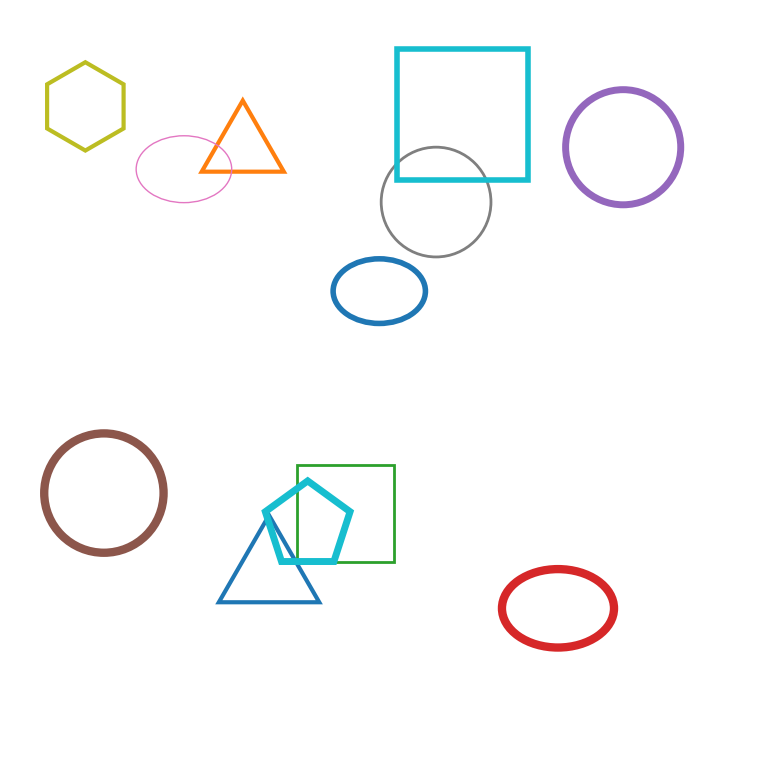[{"shape": "triangle", "thickness": 1.5, "radius": 0.38, "center": [0.349, 0.255]}, {"shape": "oval", "thickness": 2, "radius": 0.3, "center": [0.493, 0.622]}, {"shape": "triangle", "thickness": 1.5, "radius": 0.31, "center": [0.315, 0.808]}, {"shape": "square", "thickness": 1, "radius": 0.32, "center": [0.449, 0.333]}, {"shape": "oval", "thickness": 3, "radius": 0.36, "center": [0.725, 0.21]}, {"shape": "circle", "thickness": 2.5, "radius": 0.37, "center": [0.809, 0.809]}, {"shape": "circle", "thickness": 3, "radius": 0.39, "center": [0.135, 0.36]}, {"shape": "oval", "thickness": 0.5, "radius": 0.31, "center": [0.239, 0.78]}, {"shape": "circle", "thickness": 1, "radius": 0.36, "center": [0.566, 0.738]}, {"shape": "hexagon", "thickness": 1.5, "radius": 0.29, "center": [0.111, 0.862]}, {"shape": "pentagon", "thickness": 2.5, "radius": 0.29, "center": [0.4, 0.318]}, {"shape": "square", "thickness": 2, "radius": 0.42, "center": [0.601, 0.851]}]